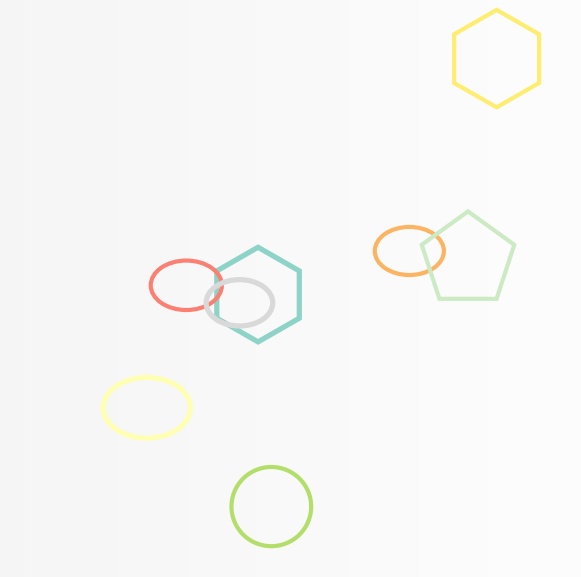[{"shape": "hexagon", "thickness": 2.5, "radius": 0.41, "center": [0.444, 0.489]}, {"shape": "oval", "thickness": 2.5, "radius": 0.38, "center": [0.253, 0.293]}, {"shape": "oval", "thickness": 2, "radius": 0.31, "center": [0.321, 0.505]}, {"shape": "oval", "thickness": 2, "radius": 0.3, "center": [0.704, 0.565]}, {"shape": "circle", "thickness": 2, "radius": 0.34, "center": [0.467, 0.122]}, {"shape": "oval", "thickness": 2.5, "radius": 0.29, "center": [0.412, 0.475]}, {"shape": "pentagon", "thickness": 2, "radius": 0.42, "center": [0.805, 0.549]}, {"shape": "hexagon", "thickness": 2, "radius": 0.42, "center": [0.854, 0.898]}]